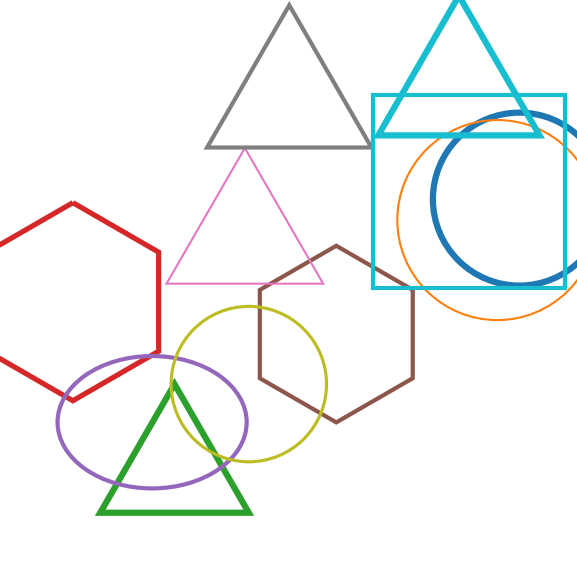[{"shape": "circle", "thickness": 3, "radius": 0.75, "center": [0.899, 0.654]}, {"shape": "circle", "thickness": 1, "radius": 0.87, "center": [0.861, 0.618]}, {"shape": "triangle", "thickness": 3, "radius": 0.74, "center": [0.302, 0.186]}, {"shape": "hexagon", "thickness": 2.5, "radius": 0.86, "center": [0.126, 0.477]}, {"shape": "oval", "thickness": 2, "radius": 0.82, "center": [0.263, 0.268]}, {"shape": "hexagon", "thickness": 2, "radius": 0.76, "center": [0.582, 0.421]}, {"shape": "triangle", "thickness": 1, "radius": 0.78, "center": [0.424, 0.586]}, {"shape": "triangle", "thickness": 2, "radius": 0.82, "center": [0.501, 0.826]}, {"shape": "circle", "thickness": 1.5, "radius": 0.67, "center": [0.431, 0.334]}, {"shape": "square", "thickness": 2, "radius": 0.83, "center": [0.812, 0.667]}, {"shape": "triangle", "thickness": 3, "radius": 0.81, "center": [0.795, 0.845]}]